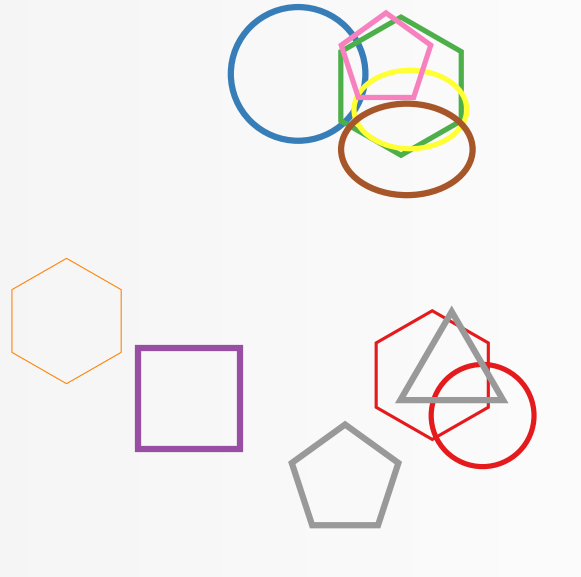[{"shape": "hexagon", "thickness": 1.5, "radius": 0.56, "center": [0.744, 0.35]}, {"shape": "circle", "thickness": 2.5, "radius": 0.44, "center": [0.83, 0.28]}, {"shape": "circle", "thickness": 3, "radius": 0.58, "center": [0.513, 0.871]}, {"shape": "hexagon", "thickness": 2.5, "radius": 0.6, "center": [0.69, 0.85]}, {"shape": "square", "thickness": 3, "radius": 0.44, "center": [0.325, 0.309]}, {"shape": "hexagon", "thickness": 0.5, "radius": 0.54, "center": [0.115, 0.443]}, {"shape": "oval", "thickness": 2.5, "radius": 0.48, "center": [0.706, 0.81]}, {"shape": "oval", "thickness": 3, "radius": 0.57, "center": [0.7, 0.74]}, {"shape": "pentagon", "thickness": 2.5, "radius": 0.4, "center": [0.664, 0.896]}, {"shape": "triangle", "thickness": 3, "radius": 0.51, "center": [0.777, 0.357]}, {"shape": "pentagon", "thickness": 3, "radius": 0.48, "center": [0.594, 0.168]}]